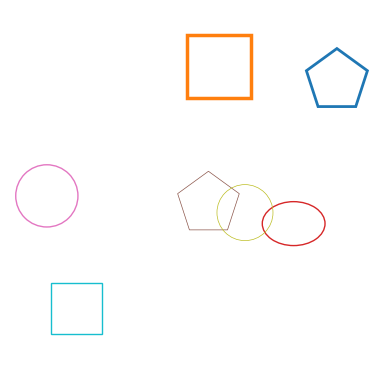[{"shape": "pentagon", "thickness": 2, "radius": 0.42, "center": [0.875, 0.791]}, {"shape": "square", "thickness": 2.5, "radius": 0.41, "center": [0.569, 0.827]}, {"shape": "oval", "thickness": 1, "radius": 0.41, "center": [0.763, 0.419]}, {"shape": "pentagon", "thickness": 0.5, "radius": 0.42, "center": [0.541, 0.471]}, {"shape": "circle", "thickness": 1, "radius": 0.4, "center": [0.122, 0.491]}, {"shape": "circle", "thickness": 0.5, "radius": 0.36, "center": [0.636, 0.448]}, {"shape": "square", "thickness": 1, "radius": 0.33, "center": [0.199, 0.198]}]